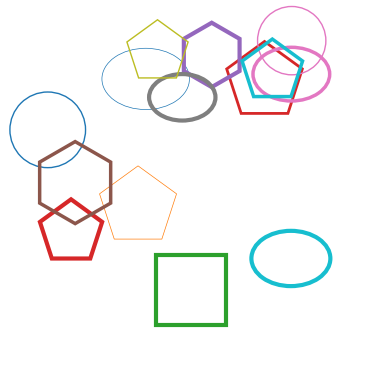[{"shape": "circle", "thickness": 1, "radius": 0.49, "center": [0.124, 0.663]}, {"shape": "oval", "thickness": 0.5, "radius": 0.57, "center": [0.378, 0.795]}, {"shape": "pentagon", "thickness": 0.5, "radius": 0.53, "center": [0.359, 0.464]}, {"shape": "square", "thickness": 3, "radius": 0.45, "center": [0.495, 0.246]}, {"shape": "pentagon", "thickness": 3, "radius": 0.42, "center": [0.185, 0.397]}, {"shape": "pentagon", "thickness": 2, "radius": 0.52, "center": [0.687, 0.789]}, {"shape": "hexagon", "thickness": 3, "radius": 0.42, "center": [0.55, 0.857]}, {"shape": "hexagon", "thickness": 2.5, "radius": 0.53, "center": [0.195, 0.526]}, {"shape": "oval", "thickness": 2.5, "radius": 0.5, "center": [0.757, 0.807]}, {"shape": "circle", "thickness": 1, "radius": 0.44, "center": [0.758, 0.894]}, {"shape": "oval", "thickness": 3, "radius": 0.43, "center": [0.473, 0.747]}, {"shape": "pentagon", "thickness": 1, "radius": 0.42, "center": [0.409, 0.865]}, {"shape": "pentagon", "thickness": 2.5, "radius": 0.41, "center": [0.707, 0.816]}, {"shape": "oval", "thickness": 3, "radius": 0.51, "center": [0.756, 0.329]}]